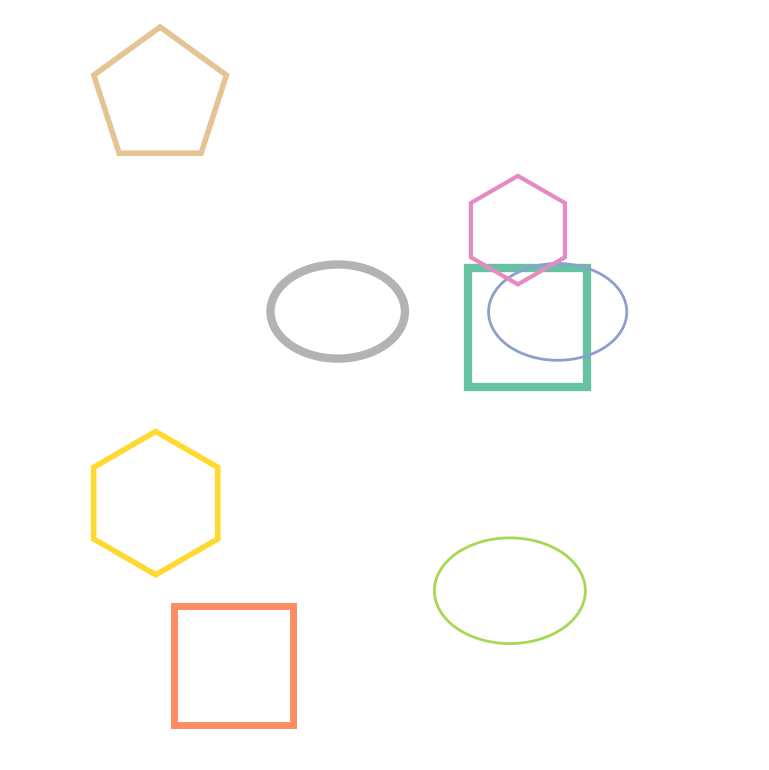[{"shape": "square", "thickness": 3, "radius": 0.39, "center": [0.685, 0.575]}, {"shape": "square", "thickness": 2.5, "radius": 0.39, "center": [0.303, 0.136]}, {"shape": "oval", "thickness": 1, "radius": 0.45, "center": [0.724, 0.595]}, {"shape": "hexagon", "thickness": 1.5, "radius": 0.35, "center": [0.673, 0.701]}, {"shape": "oval", "thickness": 1, "radius": 0.49, "center": [0.662, 0.233]}, {"shape": "hexagon", "thickness": 2, "radius": 0.47, "center": [0.202, 0.347]}, {"shape": "pentagon", "thickness": 2, "radius": 0.45, "center": [0.208, 0.874]}, {"shape": "oval", "thickness": 3, "radius": 0.44, "center": [0.439, 0.595]}]